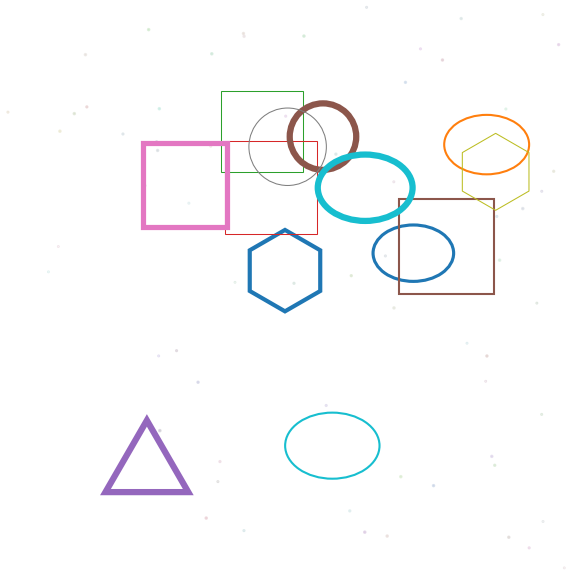[{"shape": "hexagon", "thickness": 2, "radius": 0.35, "center": [0.493, 0.53]}, {"shape": "oval", "thickness": 1.5, "radius": 0.35, "center": [0.716, 0.561]}, {"shape": "oval", "thickness": 1, "radius": 0.37, "center": [0.843, 0.749]}, {"shape": "square", "thickness": 0.5, "radius": 0.35, "center": [0.454, 0.771]}, {"shape": "square", "thickness": 0.5, "radius": 0.4, "center": [0.47, 0.675]}, {"shape": "triangle", "thickness": 3, "radius": 0.41, "center": [0.254, 0.188]}, {"shape": "circle", "thickness": 3, "radius": 0.29, "center": [0.559, 0.763]}, {"shape": "square", "thickness": 1, "radius": 0.41, "center": [0.773, 0.572]}, {"shape": "square", "thickness": 2.5, "radius": 0.37, "center": [0.32, 0.679]}, {"shape": "circle", "thickness": 0.5, "radius": 0.34, "center": [0.498, 0.745]}, {"shape": "hexagon", "thickness": 0.5, "radius": 0.33, "center": [0.858, 0.702]}, {"shape": "oval", "thickness": 3, "radius": 0.41, "center": [0.632, 0.674]}, {"shape": "oval", "thickness": 1, "radius": 0.41, "center": [0.575, 0.227]}]